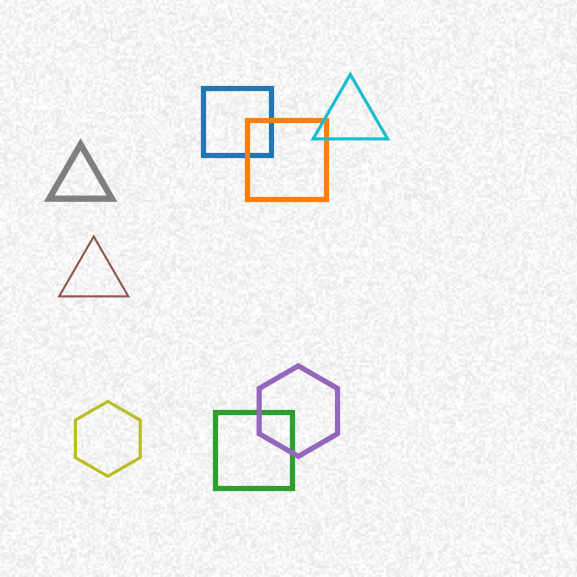[{"shape": "square", "thickness": 2.5, "radius": 0.29, "center": [0.41, 0.789]}, {"shape": "square", "thickness": 2.5, "radius": 0.34, "center": [0.496, 0.723]}, {"shape": "square", "thickness": 2.5, "radius": 0.33, "center": [0.439, 0.22]}, {"shape": "hexagon", "thickness": 2.5, "radius": 0.39, "center": [0.517, 0.287]}, {"shape": "triangle", "thickness": 1, "radius": 0.35, "center": [0.162, 0.521]}, {"shape": "triangle", "thickness": 3, "radius": 0.31, "center": [0.14, 0.686]}, {"shape": "hexagon", "thickness": 1.5, "radius": 0.32, "center": [0.187, 0.239]}, {"shape": "triangle", "thickness": 1.5, "radius": 0.37, "center": [0.607, 0.796]}]